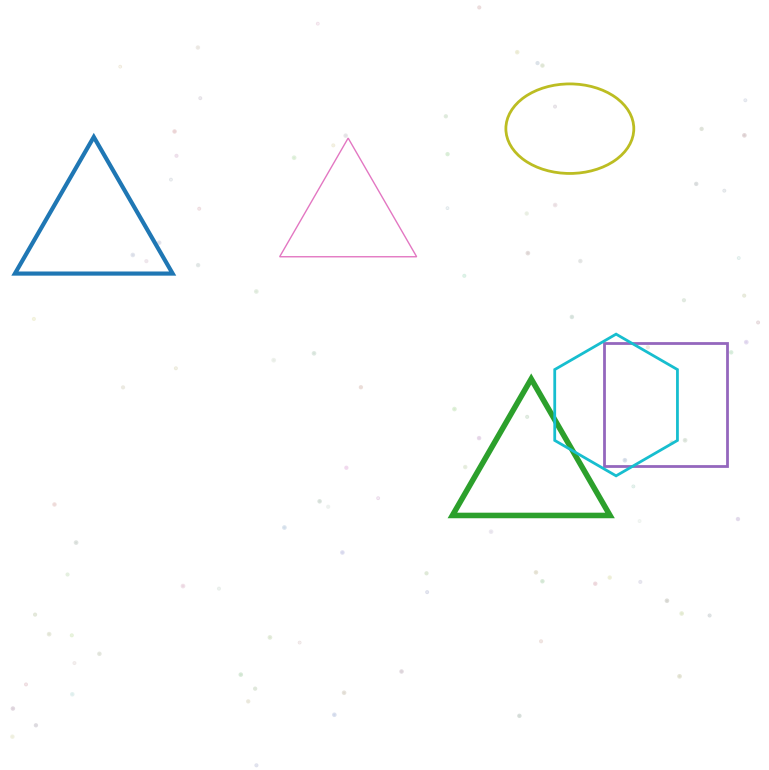[{"shape": "triangle", "thickness": 1.5, "radius": 0.59, "center": [0.122, 0.704]}, {"shape": "triangle", "thickness": 2, "radius": 0.59, "center": [0.69, 0.39]}, {"shape": "square", "thickness": 1, "radius": 0.4, "center": [0.864, 0.475]}, {"shape": "triangle", "thickness": 0.5, "radius": 0.51, "center": [0.452, 0.718]}, {"shape": "oval", "thickness": 1, "radius": 0.42, "center": [0.74, 0.833]}, {"shape": "hexagon", "thickness": 1, "radius": 0.46, "center": [0.8, 0.474]}]